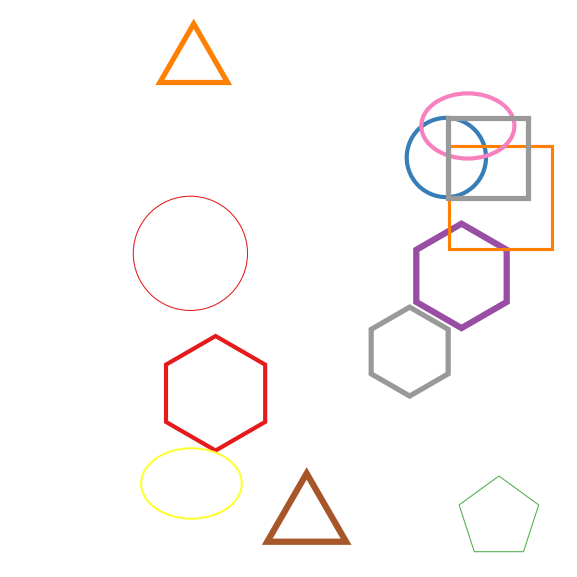[{"shape": "circle", "thickness": 0.5, "radius": 0.49, "center": [0.33, 0.56]}, {"shape": "hexagon", "thickness": 2, "radius": 0.5, "center": [0.373, 0.318]}, {"shape": "circle", "thickness": 2, "radius": 0.34, "center": [0.773, 0.726]}, {"shape": "pentagon", "thickness": 0.5, "radius": 0.36, "center": [0.864, 0.102]}, {"shape": "hexagon", "thickness": 3, "radius": 0.45, "center": [0.799, 0.521]}, {"shape": "triangle", "thickness": 2.5, "radius": 0.34, "center": [0.335, 0.89]}, {"shape": "square", "thickness": 1.5, "radius": 0.45, "center": [0.867, 0.657]}, {"shape": "oval", "thickness": 1, "radius": 0.44, "center": [0.332, 0.162]}, {"shape": "triangle", "thickness": 3, "radius": 0.39, "center": [0.531, 0.1]}, {"shape": "oval", "thickness": 2, "radius": 0.4, "center": [0.81, 0.781]}, {"shape": "hexagon", "thickness": 2.5, "radius": 0.38, "center": [0.709, 0.39]}, {"shape": "square", "thickness": 2.5, "radius": 0.35, "center": [0.846, 0.726]}]